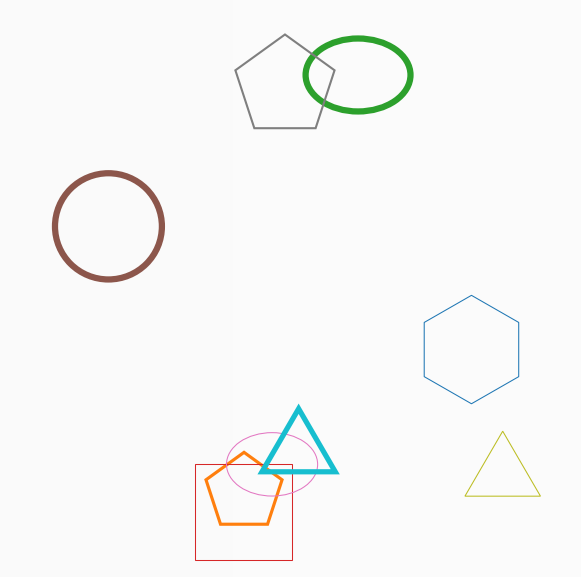[{"shape": "hexagon", "thickness": 0.5, "radius": 0.47, "center": [0.811, 0.394]}, {"shape": "pentagon", "thickness": 1.5, "radius": 0.34, "center": [0.42, 0.147]}, {"shape": "oval", "thickness": 3, "radius": 0.45, "center": [0.616, 0.869]}, {"shape": "square", "thickness": 0.5, "radius": 0.42, "center": [0.419, 0.112]}, {"shape": "circle", "thickness": 3, "radius": 0.46, "center": [0.187, 0.607]}, {"shape": "oval", "thickness": 0.5, "radius": 0.39, "center": [0.468, 0.195]}, {"shape": "pentagon", "thickness": 1, "radius": 0.45, "center": [0.49, 0.85]}, {"shape": "triangle", "thickness": 0.5, "radius": 0.38, "center": [0.865, 0.177]}, {"shape": "triangle", "thickness": 2.5, "radius": 0.36, "center": [0.514, 0.219]}]